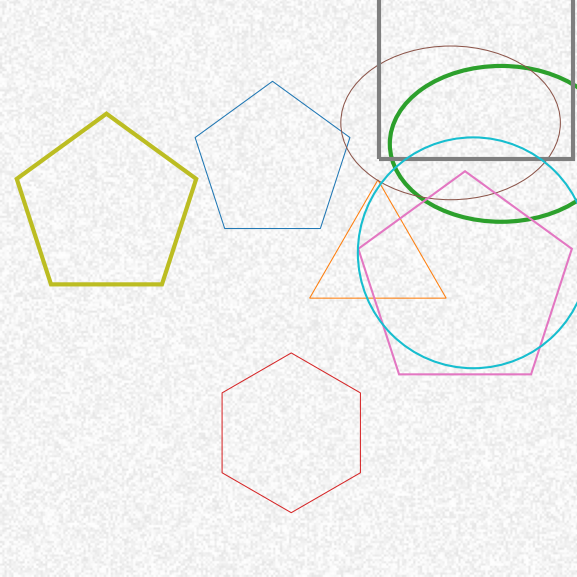[{"shape": "pentagon", "thickness": 0.5, "radius": 0.7, "center": [0.472, 0.717]}, {"shape": "triangle", "thickness": 0.5, "radius": 0.68, "center": [0.654, 0.551]}, {"shape": "oval", "thickness": 2, "radius": 0.96, "center": [0.868, 0.75]}, {"shape": "hexagon", "thickness": 0.5, "radius": 0.69, "center": [0.504, 0.25]}, {"shape": "oval", "thickness": 0.5, "radius": 0.95, "center": [0.78, 0.786]}, {"shape": "pentagon", "thickness": 1, "radius": 0.97, "center": [0.805, 0.508]}, {"shape": "square", "thickness": 2, "radius": 0.84, "center": [0.824, 0.892]}, {"shape": "pentagon", "thickness": 2, "radius": 0.82, "center": [0.184, 0.639]}, {"shape": "circle", "thickness": 1, "radius": 1.0, "center": [0.82, 0.561]}]